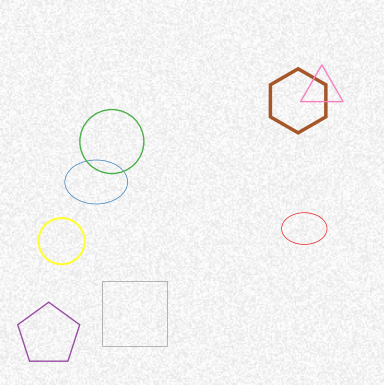[{"shape": "oval", "thickness": 0.5, "radius": 0.29, "center": [0.79, 0.406]}, {"shape": "oval", "thickness": 0.5, "radius": 0.41, "center": [0.25, 0.527]}, {"shape": "circle", "thickness": 1, "radius": 0.42, "center": [0.291, 0.632]}, {"shape": "pentagon", "thickness": 1, "radius": 0.42, "center": [0.127, 0.13]}, {"shape": "circle", "thickness": 1.5, "radius": 0.3, "center": [0.16, 0.374]}, {"shape": "hexagon", "thickness": 2.5, "radius": 0.42, "center": [0.774, 0.738]}, {"shape": "triangle", "thickness": 1, "radius": 0.32, "center": [0.836, 0.768]}, {"shape": "square", "thickness": 0.5, "radius": 0.42, "center": [0.348, 0.185]}]